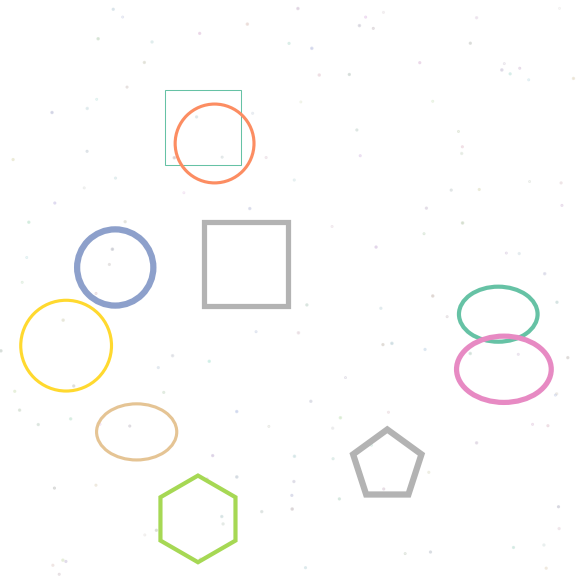[{"shape": "square", "thickness": 0.5, "radius": 0.33, "center": [0.351, 0.779]}, {"shape": "oval", "thickness": 2, "radius": 0.34, "center": [0.863, 0.455]}, {"shape": "circle", "thickness": 1.5, "radius": 0.34, "center": [0.372, 0.751]}, {"shape": "circle", "thickness": 3, "radius": 0.33, "center": [0.2, 0.536]}, {"shape": "oval", "thickness": 2.5, "radius": 0.41, "center": [0.873, 0.36]}, {"shape": "hexagon", "thickness": 2, "radius": 0.38, "center": [0.343, 0.101]}, {"shape": "circle", "thickness": 1.5, "radius": 0.39, "center": [0.114, 0.401]}, {"shape": "oval", "thickness": 1.5, "radius": 0.35, "center": [0.237, 0.251]}, {"shape": "square", "thickness": 2.5, "radius": 0.36, "center": [0.426, 0.542]}, {"shape": "pentagon", "thickness": 3, "radius": 0.31, "center": [0.671, 0.193]}]